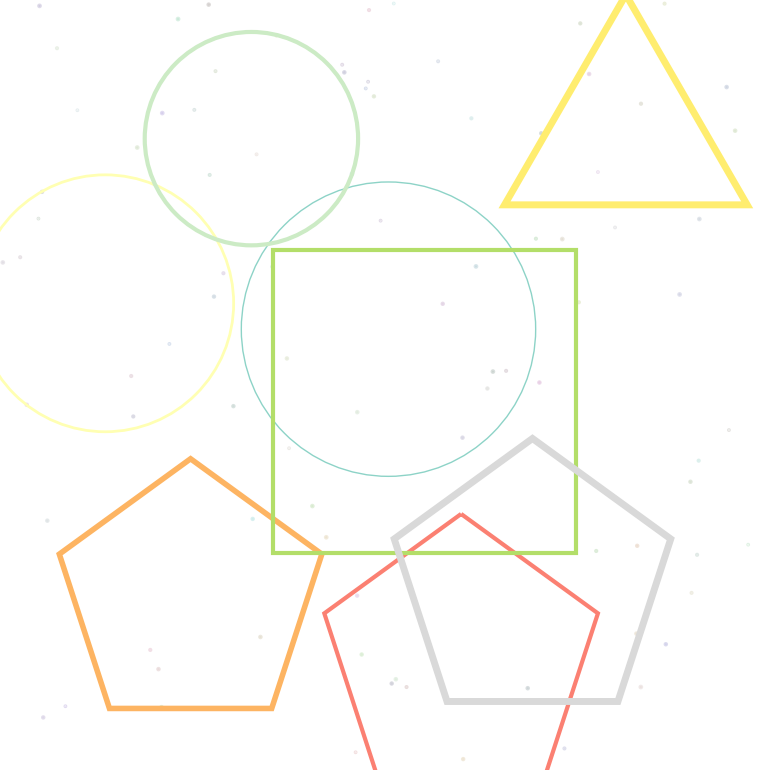[{"shape": "circle", "thickness": 0.5, "radius": 0.96, "center": [0.505, 0.573]}, {"shape": "circle", "thickness": 1, "radius": 0.83, "center": [0.137, 0.606]}, {"shape": "pentagon", "thickness": 1.5, "radius": 0.93, "center": [0.599, 0.146]}, {"shape": "pentagon", "thickness": 2, "radius": 0.9, "center": [0.248, 0.225]}, {"shape": "square", "thickness": 1.5, "radius": 0.98, "center": [0.551, 0.478]}, {"shape": "pentagon", "thickness": 2.5, "radius": 0.94, "center": [0.692, 0.242]}, {"shape": "circle", "thickness": 1.5, "radius": 0.69, "center": [0.327, 0.82]}, {"shape": "triangle", "thickness": 2.5, "radius": 0.91, "center": [0.813, 0.825]}]